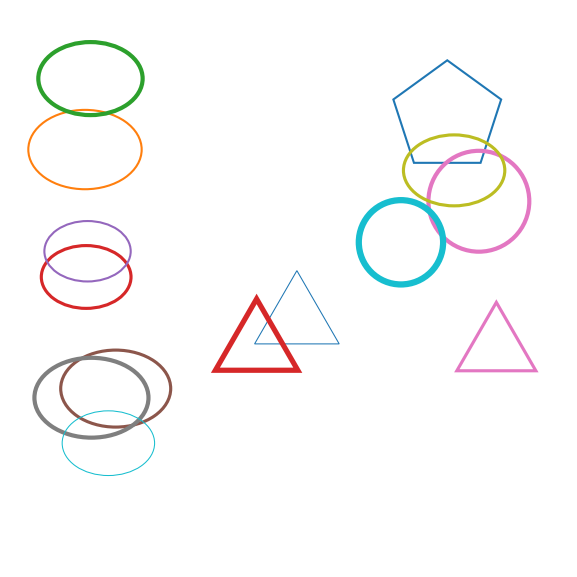[{"shape": "pentagon", "thickness": 1, "radius": 0.49, "center": [0.774, 0.797]}, {"shape": "triangle", "thickness": 0.5, "radius": 0.42, "center": [0.514, 0.446]}, {"shape": "oval", "thickness": 1, "radius": 0.49, "center": [0.147, 0.74]}, {"shape": "oval", "thickness": 2, "radius": 0.45, "center": [0.157, 0.863]}, {"shape": "oval", "thickness": 1.5, "radius": 0.39, "center": [0.149, 0.52]}, {"shape": "triangle", "thickness": 2.5, "radius": 0.41, "center": [0.444, 0.399]}, {"shape": "oval", "thickness": 1, "radius": 0.37, "center": [0.152, 0.564]}, {"shape": "oval", "thickness": 1.5, "radius": 0.48, "center": [0.2, 0.326]}, {"shape": "circle", "thickness": 2, "radius": 0.44, "center": [0.829, 0.651]}, {"shape": "triangle", "thickness": 1.5, "radius": 0.39, "center": [0.859, 0.397]}, {"shape": "oval", "thickness": 2, "radius": 0.49, "center": [0.158, 0.31]}, {"shape": "oval", "thickness": 1.5, "radius": 0.44, "center": [0.786, 0.704]}, {"shape": "oval", "thickness": 0.5, "radius": 0.4, "center": [0.188, 0.232]}, {"shape": "circle", "thickness": 3, "radius": 0.36, "center": [0.694, 0.58]}]